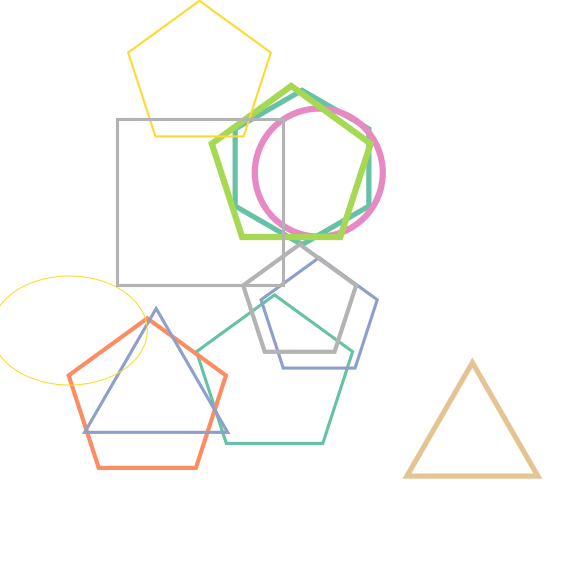[{"shape": "pentagon", "thickness": 1.5, "radius": 0.71, "center": [0.475, 0.346]}, {"shape": "hexagon", "thickness": 2.5, "radius": 0.67, "center": [0.523, 0.709]}, {"shape": "pentagon", "thickness": 2, "radius": 0.72, "center": [0.255, 0.305]}, {"shape": "triangle", "thickness": 1.5, "radius": 0.71, "center": [0.27, 0.322]}, {"shape": "pentagon", "thickness": 1.5, "radius": 0.53, "center": [0.553, 0.447]}, {"shape": "circle", "thickness": 3, "radius": 0.55, "center": [0.552, 0.7]}, {"shape": "pentagon", "thickness": 3, "radius": 0.72, "center": [0.504, 0.706]}, {"shape": "pentagon", "thickness": 1, "radius": 0.65, "center": [0.345, 0.868]}, {"shape": "oval", "thickness": 0.5, "radius": 0.67, "center": [0.12, 0.427]}, {"shape": "triangle", "thickness": 2.5, "radius": 0.65, "center": [0.818, 0.24]}, {"shape": "square", "thickness": 1.5, "radius": 0.72, "center": [0.347, 0.649]}, {"shape": "pentagon", "thickness": 2, "radius": 0.51, "center": [0.519, 0.473]}]